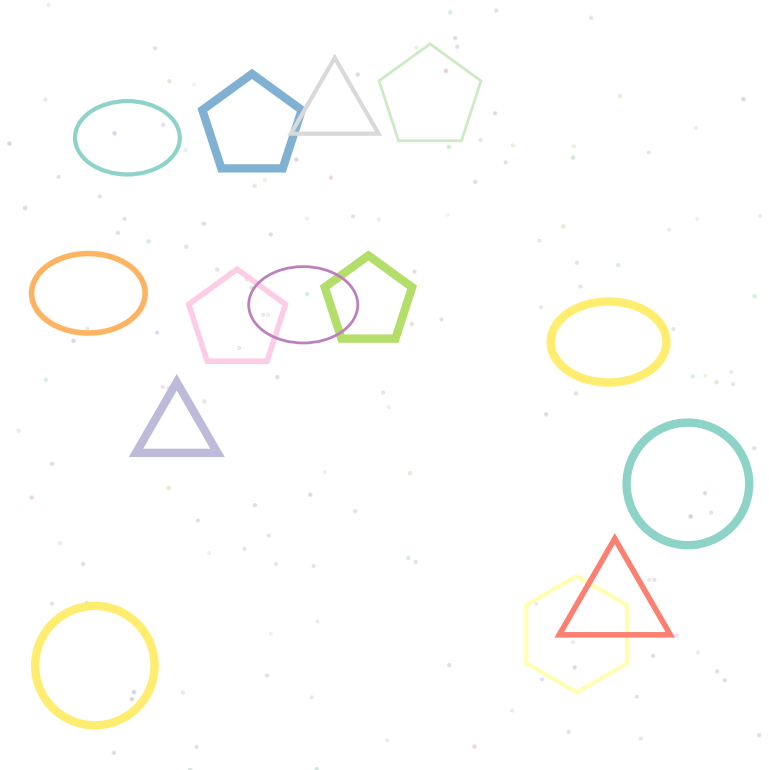[{"shape": "oval", "thickness": 1.5, "radius": 0.34, "center": [0.165, 0.821]}, {"shape": "circle", "thickness": 3, "radius": 0.4, "center": [0.893, 0.372]}, {"shape": "hexagon", "thickness": 1.5, "radius": 0.38, "center": [0.749, 0.176]}, {"shape": "triangle", "thickness": 3, "radius": 0.31, "center": [0.23, 0.442]}, {"shape": "triangle", "thickness": 2, "radius": 0.42, "center": [0.798, 0.217]}, {"shape": "pentagon", "thickness": 3, "radius": 0.34, "center": [0.327, 0.836]}, {"shape": "oval", "thickness": 2, "radius": 0.37, "center": [0.115, 0.619]}, {"shape": "pentagon", "thickness": 3, "radius": 0.3, "center": [0.478, 0.609]}, {"shape": "pentagon", "thickness": 2, "radius": 0.33, "center": [0.308, 0.584]}, {"shape": "triangle", "thickness": 1.5, "radius": 0.33, "center": [0.435, 0.859]}, {"shape": "oval", "thickness": 1, "radius": 0.35, "center": [0.394, 0.604]}, {"shape": "pentagon", "thickness": 1, "radius": 0.35, "center": [0.558, 0.873]}, {"shape": "circle", "thickness": 3, "radius": 0.39, "center": [0.123, 0.136]}, {"shape": "oval", "thickness": 3, "radius": 0.38, "center": [0.79, 0.556]}]